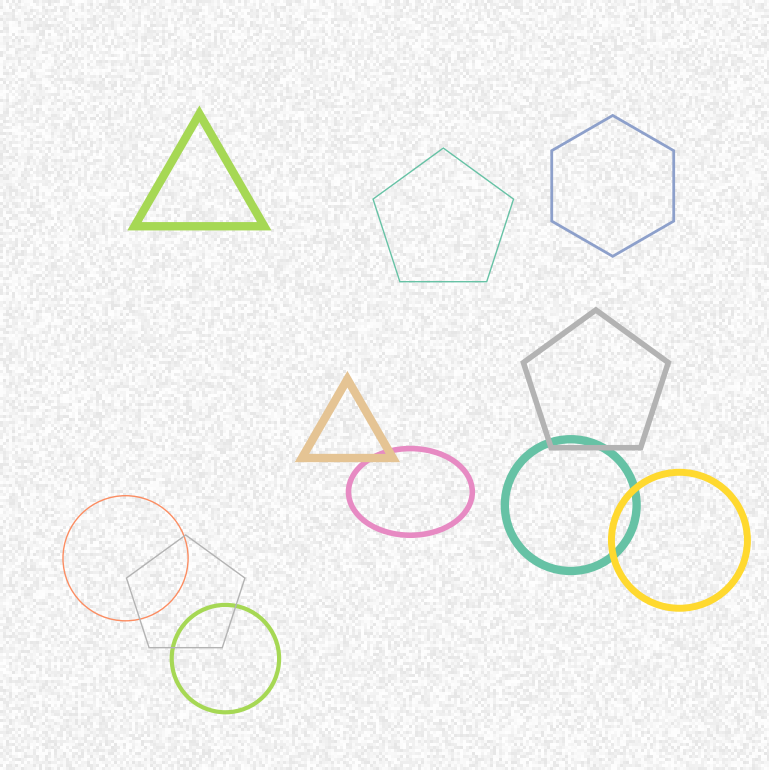[{"shape": "pentagon", "thickness": 0.5, "radius": 0.48, "center": [0.576, 0.712]}, {"shape": "circle", "thickness": 3, "radius": 0.43, "center": [0.741, 0.344]}, {"shape": "circle", "thickness": 0.5, "radius": 0.41, "center": [0.163, 0.275]}, {"shape": "hexagon", "thickness": 1, "radius": 0.46, "center": [0.796, 0.759]}, {"shape": "oval", "thickness": 2, "radius": 0.4, "center": [0.533, 0.361]}, {"shape": "circle", "thickness": 1.5, "radius": 0.35, "center": [0.293, 0.145]}, {"shape": "triangle", "thickness": 3, "radius": 0.49, "center": [0.259, 0.755]}, {"shape": "circle", "thickness": 2.5, "radius": 0.44, "center": [0.882, 0.298]}, {"shape": "triangle", "thickness": 3, "radius": 0.34, "center": [0.451, 0.439]}, {"shape": "pentagon", "thickness": 2, "radius": 0.49, "center": [0.774, 0.499]}, {"shape": "pentagon", "thickness": 0.5, "radius": 0.4, "center": [0.241, 0.224]}]